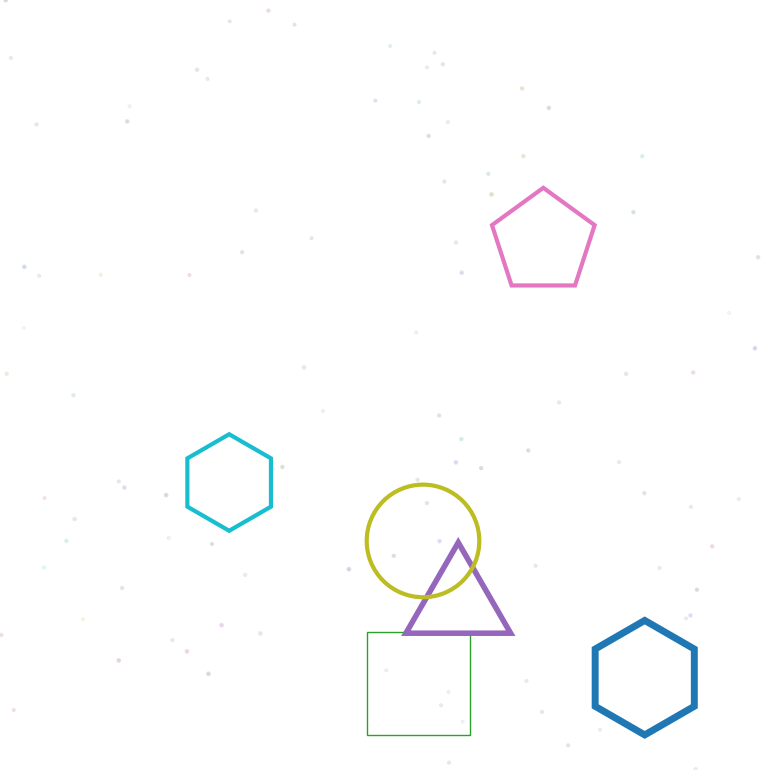[{"shape": "hexagon", "thickness": 2.5, "radius": 0.37, "center": [0.837, 0.12]}, {"shape": "square", "thickness": 0.5, "radius": 0.33, "center": [0.543, 0.112]}, {"shape": "triangle", "thickness": 2, "radius": 0.39, "center": [0.595, 0.217]}, {"shape": "pentagon", "thickness": 1.5, "radius": 0.35, "center": [0.706, 0.686]}, {"shape": "circle", "thickness": 1.5, "radius": 0.37, "center": [0.549, 0.297]}, {"shape": "hexagon", "thickness": 1.5, "radius": 0.31, "center": [0.298, 0.373]}]